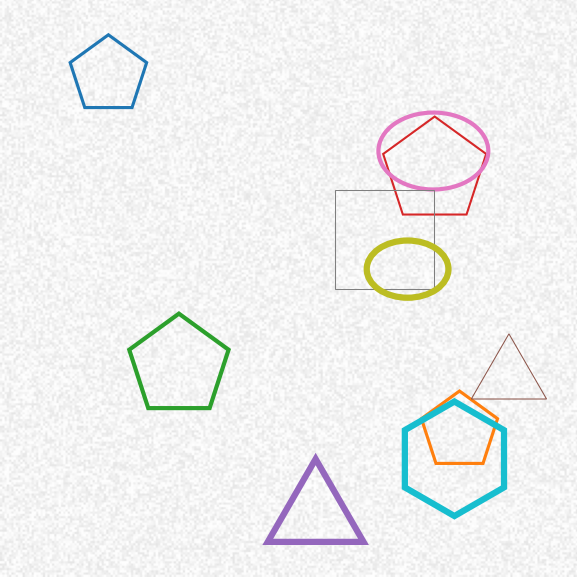[{"shape": "pentagon", "thickness": 1.5, "radius": 0.35, "center": [0.188, 0.869]}, {"shape": "pentagon", "thickness": 1.5, "radius": 0.35, "center": [0.796, 0.253]}, {"shape": "pentagon", "thickness": 2, "radius": 0.45, "center": [0.31, 0.366]}, {"shape": "pentagon", "thickness": 1, "radius": 0.47, "center": [0.753, 0.704]}, {"shape": "triangle", "thickness": 3, "radius": 0.48, "center": [0.547, 0.109]}, {"shape": "triangle", "thickness": 0.5, "radius": 0.38, "center": [0.881, 0.346]}, {"shape": "oval", "thickness": 2, "radius": 0.48, "center": [0.75, 0.738]}, {"shape": "square", "thickness": 0.5, "radius": 0.43, "center": [0.666, 0.584]}, {"shape": "oval", "thickness": 3, "radius": 0.35, "center": [0.706, 0.533]}, {"shape": "hexagon", "thickness": 3, "radius": 0.5, "center": [0.787, 0.205]}]